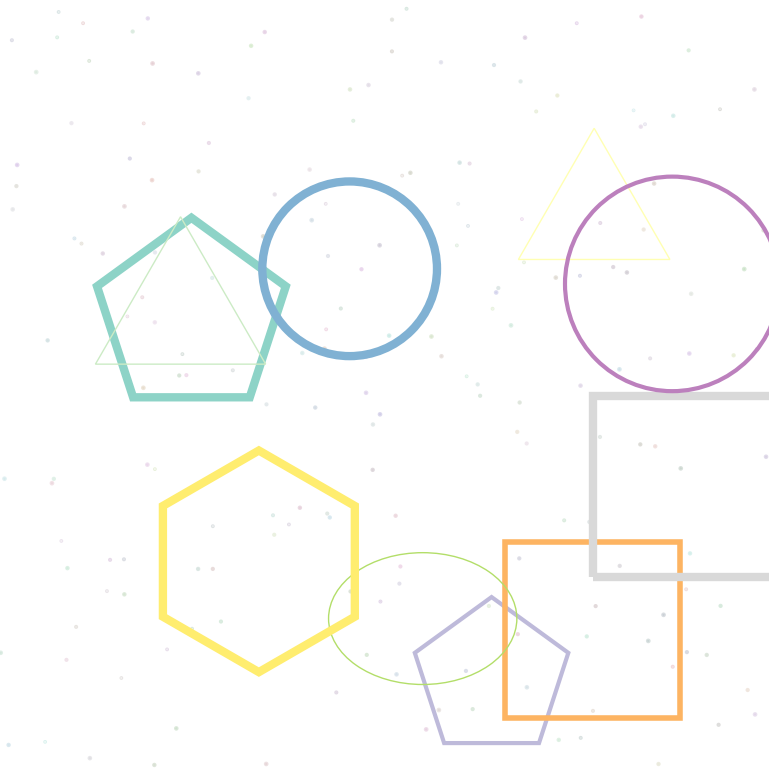[{"shape": "pentagon", "thickness": 3, "radius": 0.64, "center": [0.249, 0.588]}, {"shape": "triangle", "thickness": 0.5, "radius": 0.57, "center": [0.772, 0.72]}, {"shape": "pentagon", "thickness": 1.5, "radius": 0.52, "center": [0.638, 0.12]}, {"shape": "circle", "thickness": 3, "radius": 0.57, "center": [0.454, 0.651]}, {"shape": "square", "thickness": 2, "radius": 0.57, "center": [0.769, 0.181]}, {"shape": "oval", "thickness": 0.5, "radius": 0.61, "center": [0.549, 0.197]}, {"shape": "square", "thickness": 3, "radius": 0.59, "center": [0.888, 0.368]}, {"shape": "circle", "thickness": 1.5, "radius": 0.7, "center": [0.873, 0.631]}, {"shape": "triangle", "thickness": 0.5, "radius": 0.64, "center": [0.234, 0.591]}, {"shape": "hexagon", "thickness": 3, "radius": 0.72, "center": [0.336, 0.271]}]